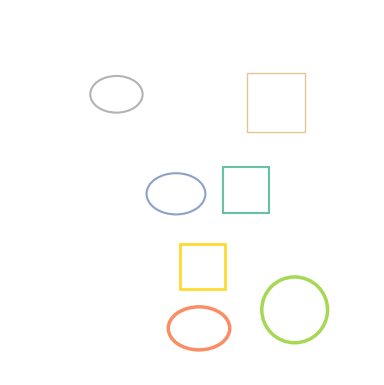[{"shape": "square", "thickness": 1.5, "radius": 0.3, "center": [0.64, 0.507]}, {"shape": "oval", "thickness": 2.5, "radius": 0.4, "center": [0.517, 0.147]}, {"shape": "oval", "thickness": 1.5, "radius": 0.38, "center": [0.457, 0.497]}, {"shape": "circle", "thickness": 2.5, "radius": 0.43, "center": [0.765, 0.195]}, {"shape": "square", "thickness": 2, "radius": 0.29, "center": [0.526, 0.308]}, {"shape": "square", "thickness": 1, "radius": 0.38, "center": [0.717, 0.733]}, {"shape": "oval", "thickness": 1.5, "radius": 0.34, "center": [0.302, 0.755]}]